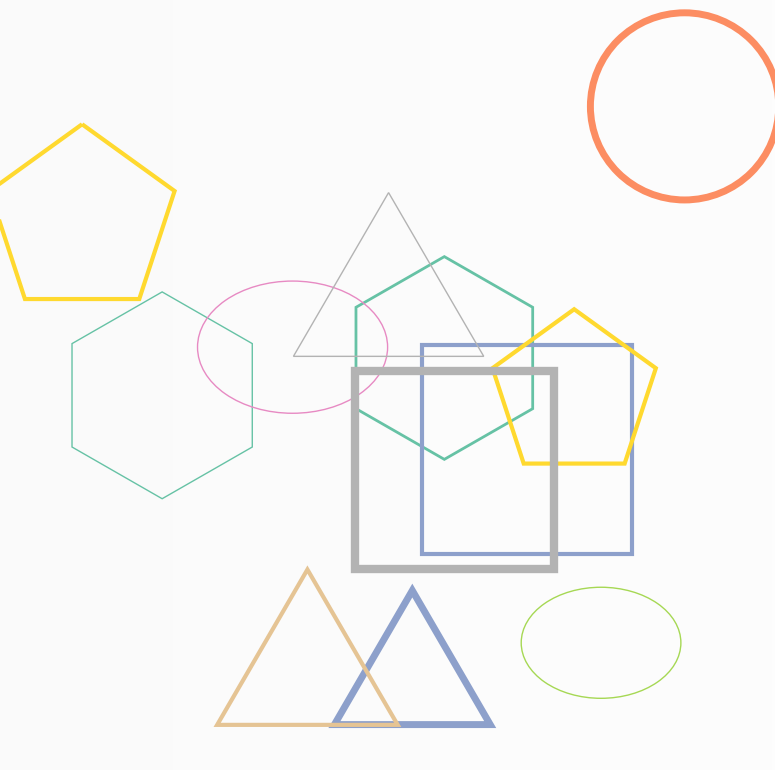[{"shape": "hexagon", "thickness": 0.5, "radius": 0.67, "center": [0.209, 0.487]}, {"shape": "hexagon", "thickness": 1, "radius": 0.66, "center": [0.573, 0.535]}, {"shape": "circle", "thickness": 2.5, "radius": 0.61, "center": [0.883, 0.862]}, {"shape": "square", "thickness": 1.5, "radius": 0.68, "center": [0.68, 0.416]}, {"shape": "triangle", "thickness": 2.5, "radius": 0.58, "center": [0.532, 0.117]}, {"shape": "oval", "thickness": 0.5, "radius": 0.61, "center": [0.378, 0.549]}, {"shape": "oval", "thickness": 0.5, "radius": 0.52, "center": [0.776, 0.165]}, {"shape": "pentagon", "thickness": 1.5, "radius": 0.55, "center": [0.741, 0.488]}, {"shape": "pentagon", "thickness": 1.5, "radius": 0.63, "center": [0.106, 0.713]}, {"shape": "triangle", "thickness": 1.5, "radius": 0.67, "center": [0.397, 0.126]}, {"shape": "triangle", "thickness": 0.5, "radius": 0.71, "center": [0.501, 0.608]}, {"shape": "square", "thickness": 3, "radius": 0.64, "center": [0.587, 0.39]}]